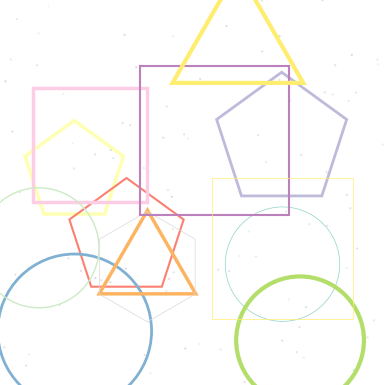[{"shape": "circle", "thickness": 0.5, "radius": 0.74, "center": [0.734, 0.314]}, {"shape": "pentagon", "thickness": 2.5, "radius": 0.67, "center": [0.193, 0.553]}, {"shape": "pentagon", "thickness": 2, "radius": 0.89, "center": [0.732, 0.635]}, {"shape": "pentagon", "thickness": 1.5, "radius": 0.78, "center": [0.329, 0.382]}, {"shape": "circle", "thickness": 2, "radius": 1.0, "center": [0.194, 0.14]}, {"shape": "triangle", "thickness": 2.5, "radius": 0.72, "center": [0.383, 0.309]}, {"shape": "circle", "thickness": 3, "radius": 0.83, "center": [0.779, 0.116]}, {"shape": "square", "thickness": 2.5, "radius": 0.74, "center": [0.234, 0.624]}, {"shape": "hexagon", "thickness": 0.5, "radius": 0.72, "center": [0.383, 0.307]}, {"shape": "square", "thickness": 1.5, "radius": 0.97, "center": [0.557, 0.635]}, {"shape": "circle", "thickness": 1, "radius": 0.78, "center": [0.101, 0.356]}, {"shape": "square", "thickness": 0.5, "radius": 0.92, "center": [0.734, 0.356]}, {"shape": "triangle", "thickness": 3, "radius": 0.98, "center": [0.618, 0.883]}]